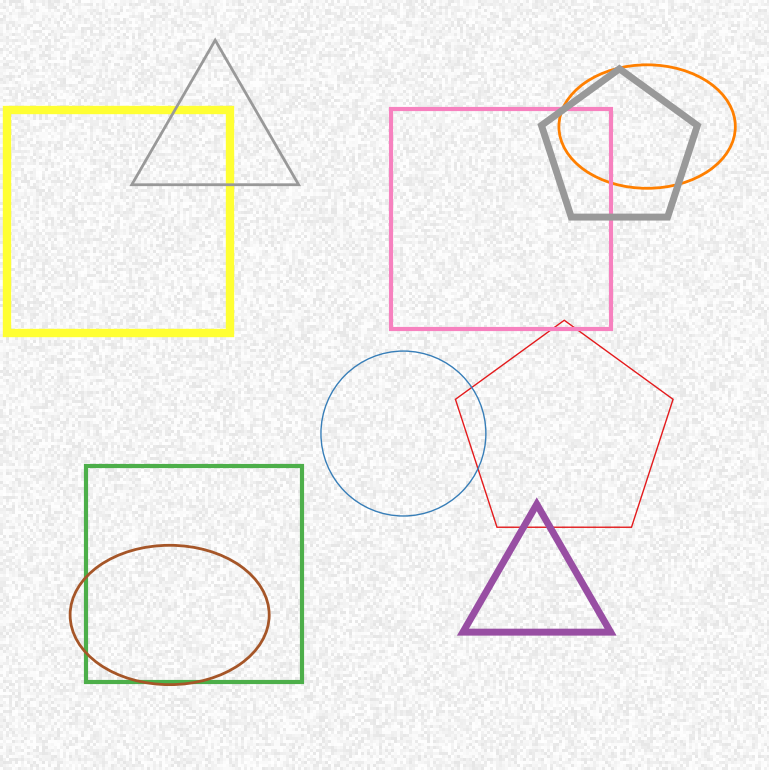[{"shape": "pentagon", "thickness": 0.5, "radius": 0.74, "center": [0.733, 0.435]}, {"shape": "circle", "thickness": 0.5, "radius": 0.54, "center": [0.524, 0.437]}, {"shape": "square", "thickness": 1.5, "radius": 0.7, "center": [0.252, 0.255]}, {"shape": "triangle", "thickness": 2.5, "radius": 0.55, "center": [0.697, 0.234]}, {"shape": "oval", "thickness": 1, "radius": 0.57, "center": [0.84, 0.836]}, {"shape": "square", "thickness": 3, "radius": 0.73, "center": [0.154, 0.713]}, {"shape": "oval", "thickness": 1, "radius": 0.65, "center": [0.22, 0.201]}, {"shape": "square", "thickness": 1.5, "radius": 0.71, "center": [0.651, 0.715]}, {"shape": "pentagon", "thickness": 2.5, "radius": 0.53, "center": [0.804, 0.804]}, {"shape": "triangle", "thickness": 1, "radius": 0.63, "center": [0.279, 0.823]}]